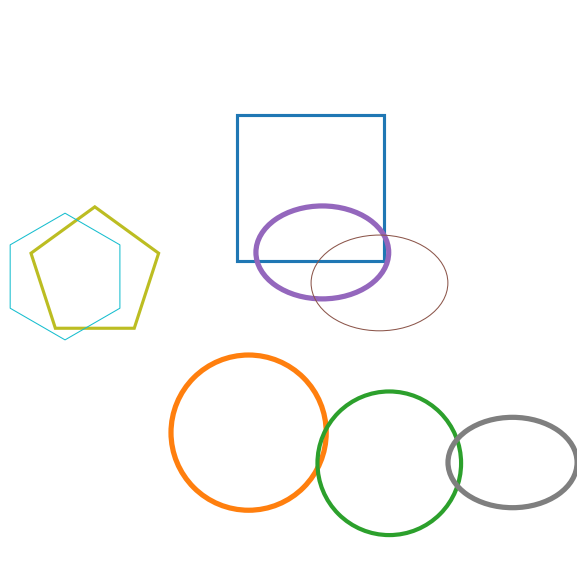[{"shape": "square", "thickness": 1.5, "radius": 0.64, "center": [0.538, 0.674]}, {"shape": "circle", "thickness": 2.5, "radius": 0.67, "center": [0.43, 0.25]}, {"shape": "circle", "thickness": 2, "radius": 0.62, "center": [0.674, 0.197]}, {"shape": "oval", "thickness": 2.5, "radius": 0.57, "center": [0.558, 0.562]}, {"shape": "oval", "thickness": 0.5, "radius": 0.59, "center": [0.657, 0.509]}, {"shape": "oval", "thickness": 2.5, "radius": 0.56, "center": [0.888, 0.198]}, {"shape": "pentagon", "thickness": 1.5, "radius": 0.58, "center": [0.164, 0.525]}, {"shape": "hexagon", "thickness": 0.5, "radius": 0.55, "center": [0.113, 0.52]}]